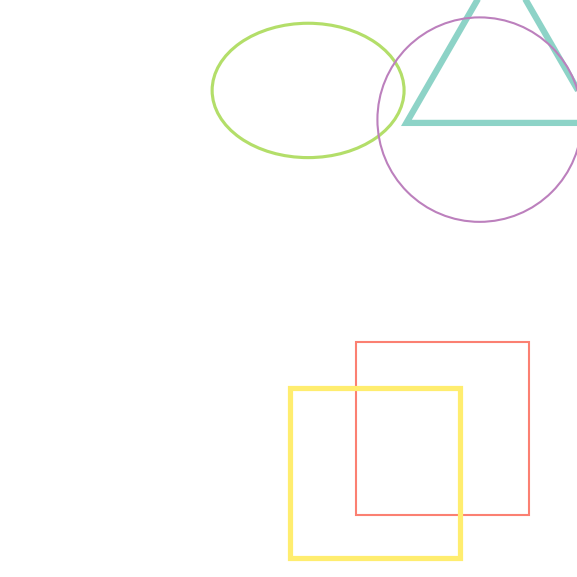[{"shape": "triangle", "thickness": 3, "radius": 0.95, "center": [0.869, 0.881]}, {"shape": "square", "thickness": 1, "radius": 0.75, "center": [0.767, 0.257]}, {"shape": "oval", "thickness": 1.5, "radius": 0.83, "center": [0.534, 0.843]}, {"shape": "circle", "thickness": 1, "radius": 0.89, "center": [0.831, 0.792]}, {"shape": "square", "thickness": 2.5, "radius": 0.74, "center": [0.649, 0.181]}]